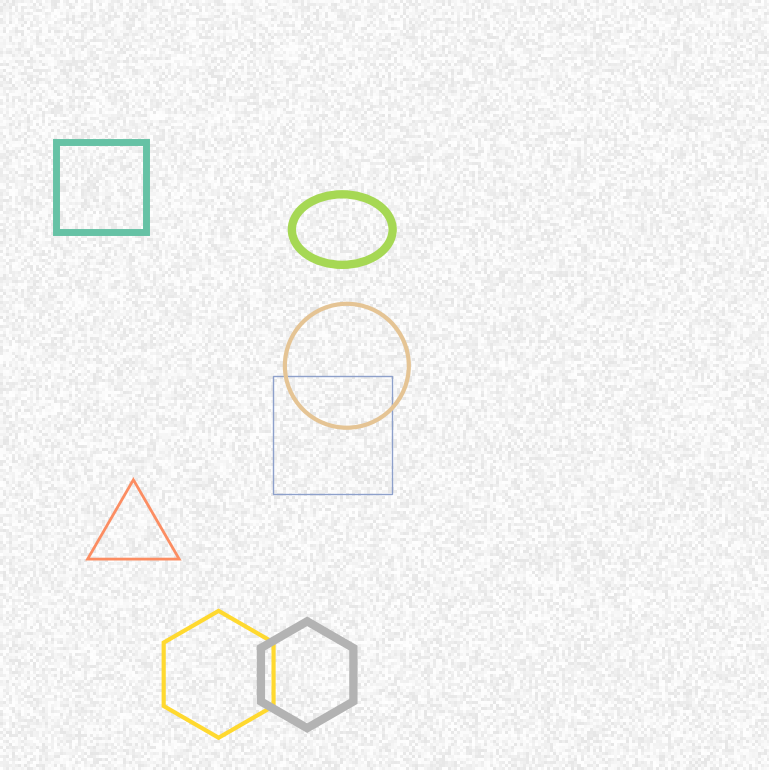[{"shape": "square", "thickness": 2.5, "radius": 0.29, "center": [0.132, 0.757]}, {"shape": "triangle", "thickness": 1, "radius": 0.34, "center": [0.173, 0.308]}, {"shape": "square", "thickness": 0.5, "radius": 0.39, "center": [0.432, 0.435]}, {"shape": "oval", "thickness": 3, "radius": 0.33, "center": [0.444, 0.702]}, {"shape": "hexagon", "thickness": 1.5, "radius": 0.41, "center": [0.284, 0.124]}, {"shape": "circle", "thickness": 1.5, "radius": 0.4, "center": [0.45, 0.525]}, {"shape": "hexagon", "thickness": 3, "radius": 0.35, "center": [0.399, 0.124]}]